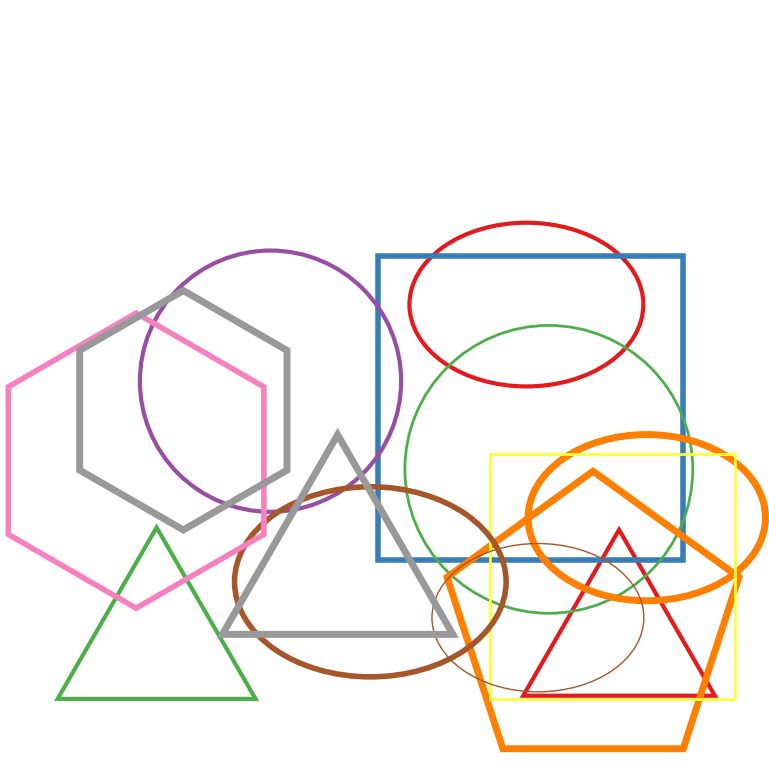[{"shape": "triangle", "thickness": 1.5, "radius": 0.72, "center": [0.804, 0.168]}, {"shape": "oval", "thickness": 1.5, "radius": 0.76, "center": [0.684, 0.604]}, {"shape": "square", "thickness": 2, "radius": 0.99, "center": [0.689, 0.47]}, {"shape": "triangle", "thickness": 1.5, "radius": 0.74, "center": [0.203, 0.167]}, {"shape": "circle", "thickness": 1, "radius": 0.93, "center": [0.713, 0.39]}, {"shape": "circle", "thickness": 1.5, "radius": 0.85, "center": [0.351, 0.505]}, {"shape": "pentagon", "thickness": 2.5, "radius": 1.0, "center": [0.77, 0.189]}, {"shape": "oval", "thickness": 2.5, "radius": 0.77, "center": [0.84, 0.328]}, {"shape": "square", "thickness": 1, "radius": 0.8, "center": [0.795, 0.252]}, {"shape": "oval", "thickness": 2, "radius": 0.88, "center": [0.481, 0.244]}, {"shape": "oval", "thickness": 0.5, "radius": 0.69, "center": [0.699, 0.198]}, {"shape": "hexagon", "thickness": 2, "radius": 0.96, "center": [0.177, 0.402]}, {"shape": "hexagon", "thickness": 2.5, "radius": 0.78, "center": [0.238, 0.467]}, {"shape": "triangle", "thickness": 2.5, "radius": 0.86, "center": [0.438, 0.263]}]